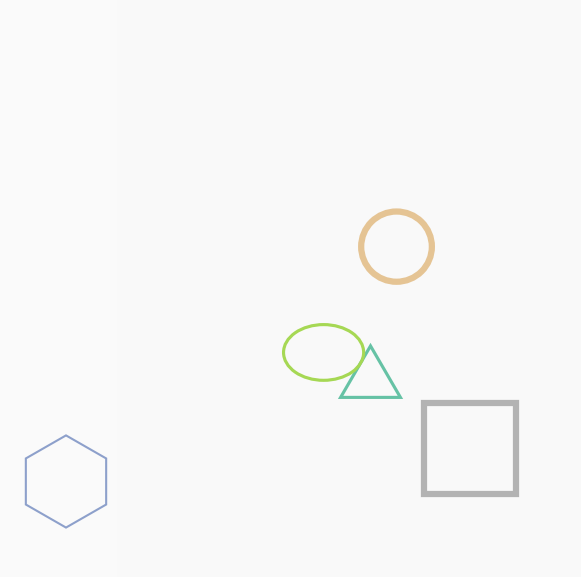[{"shape": "triangle", "thickness": 1.5, "radius": 0.3, "center": [0.637, 0.341]}, {"shape": "hexagon", "thickness": 1, "radius": 0.4, "center": [0.114, 0.165]}, {"shape": "oval", "thickness": 1.5, "radius": 0.34, "center": [0.557, 0.389]}, {"shape": "circle", "thickness": 3, "radius": 0.3, "center": [0.682, 0.572]}, {"shape": "square", "thickness": 3, "radius": 0.4, "center": [0.808, 0.222]}]